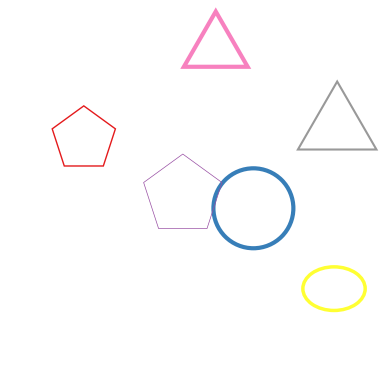[{"shape": "pentagon", "thickness": 1, "radius": 0.43, "center": [0.218, 0.639]}, {"shape": "circle", "thickness": 3, "radius": 0.52, "center": [0.658, 0.459]}, {"shape": "pentagon", "thickness": 0.5, "radius": 0.53, "center": [0.475, 0.493]}, {"shape": "oval", "thickness": 2.5, "radius": 0.4, "center": [0.868, 0.25]}, {"shape": "triangle", "thickness": 3, "radius": 0.48, "center": [0.56, 0.874]}, {"shape": "triangle", "thickness": 1.5, "radius": 0.59, "center": [0.876, 0.671]}]